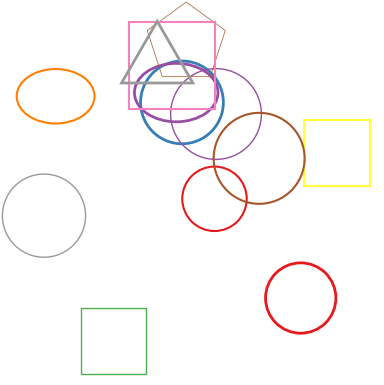[{"shape": "circle", "thickness": 2, "radius": 0.46, "center": [0.781, 0.226]}, {"shape": "circle", "thickness": 1.5, "radius": 0.42, "center": [0.557, 0.484]}, {"shape": "circle", "thickness": 2, "radius": 0.54, "center": [0.473, 0.734]}, {"shape": "square", "thickness": 1, "radius": 0.43, "center": [0.295, 0.114]}, {"shape": "oval", "thickness": 2, "radius": 0.54, "center": [0.458, 0.759]}, {"shape": "circle", "thickness": 1, "radius": 0.59, "center": [0.561, 0.704]}, {"shape": "oval", "thickness": 1.5, "radius": 0.51, "center": [0.144, 0.75]}, {"shape": "square", "thickness": 1.5, "radius": 0.43, "center": [0.875, 0.602]}, {"shape": "pentagon", "thickness": 0.5, "radius": 0.53, "center": [0.484, 0.888]}, {"shape": "circle", "thickness": 1.5, "radius": 0.59, "center": [0.673, 0.589]}, {"shape": "square", "thickness": 1.5, "radius": 0.56, "center": [0.447, 0.83]}, {"shape": "triangle", "thickness": 2, "radius": 0.53, "center": [0.408, 0.838]}, {"shape": "circle", "thickness": 1, "radius": 0.54, "center": [0.114, 0.44]}]